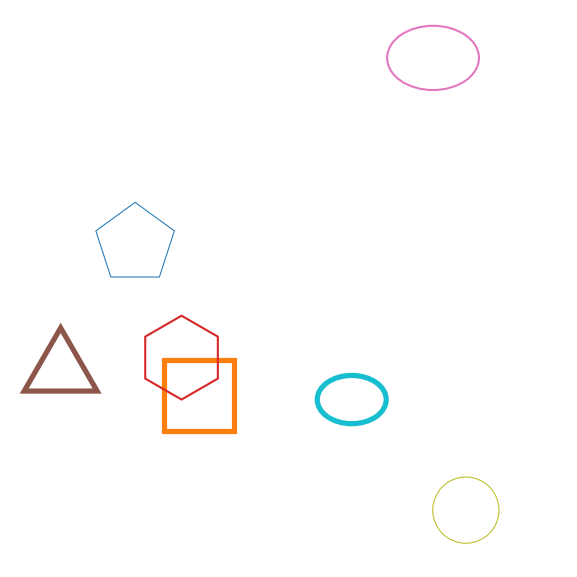[{"shape": "pentagon", "thickness": 0.5, "radius": 0.36, "center": [0.234, 0.577]}, {"shape": "square", "thickness": 2.5, "radius": 0.3, "center": [0.344, 0.314]}, {"shape": "hexagon", "thickness": 1, "radius": 0.36, "center": [0.314, 0.38]}, {"shape": "triangle", "thickness": 2.5, "radius": 0.36, "center": [0.105, 0.358]}, {"shape": "oval", "thickness": 1, "radius": 0.4, "center": [0.75, 0.899]}, {"shape": "circle", "thickness": 0.5, "radius": 0.29, "center": [0.807, 0.116]}, {"shape": "oval", "thickness": 2.5, "radius": 0.3, "center": [0.609, 0.307]}]